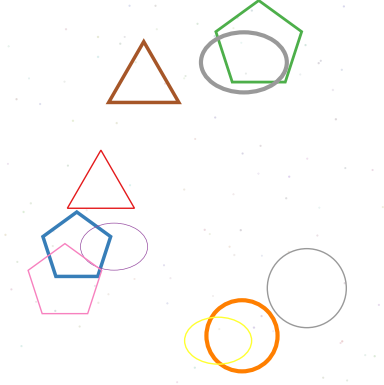[{"shape": "triangle", "thickness": 1, "radius": 0.5, "center": [0.262, 0.509]}, {"shape": "pentagon", "thickness": 2.5, "radius": 0.46, "center": [0.199, 0.357]}, {"shape": "pentagon", "thickness": 2, "radius": 0.59, "center": [0.672, 0.882]}, {"shape": "oval", "thickness": 0.5, "radius": 0.44, "center": [0.296, 0.359]}, {"shape": "circle", "thickness": 3, "radius": 0.46, "center": [0.629, 0.128]}, {"shape": "oval", "thickness": 1, "radius": 0.44, "center": [0.567, 0.115]}, {"shape": "triangle", "thickness": 2.5, "radius": 0.53, "center": [0.373, 0.787]}, {"shape": "pentagon", "thickness": 1, "radius": 0.5, "center": [0.169, 0.267]}, {"shape": "circle", "thickness": 1, "radius": 0.51, "center": [0.797, 0.252]}, {"shape": "oval", "thickness": 3, "radius": 0.56, "center": [0.633, 0.838]}]